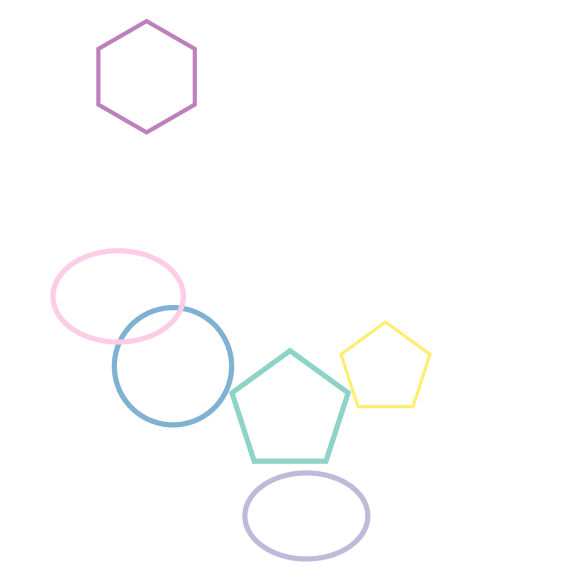[{"shape": "pentagon", "thickness": 2.5, "radius": 0.53, "center": [0.502, 0.286]}, {"shape": "oval", "thickness": 2.5, "radius": 0.53, "center": [0.53, 0.106]}, {"shape": "circle", "thickness": 2.5, "radius": 0.51, "center": [0.3, 0.365]}, {"shape": "oval", "thickness": 2.5, "radius": 0.56, "center": [0.205, 0.486]}, {"shape": "hexagon", "thickness": 2, "radius": 0.48, "center": [0.254, 0.866]}, {"shape": "pentagon", "thickness": 1.5, "radius": 0.41, "center": [0.668, 0.36]}]